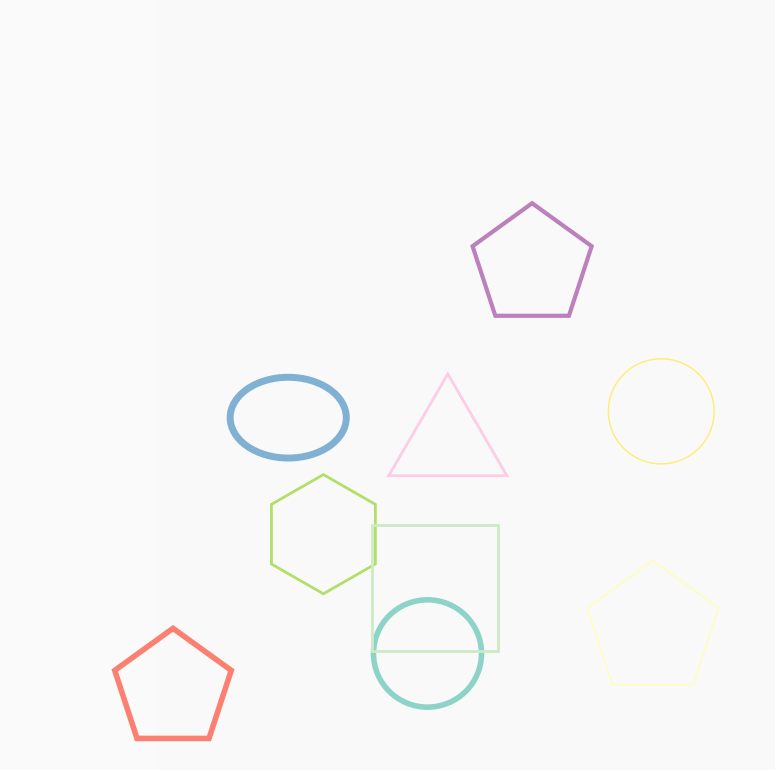[{"shape": "circle", "thickness": 2, "radius": 0.35, "center": [0.552, 0.151]}, {"shape": "pentagon", "thickness": 0.5, "radius": 0.45, "center": [0.842, 0.183]}, {"shape": "pentagon", "thickness": 2, "radius": 0.4, "center": [0.223, 0.105]}, {"shape": "oval", "thickness": 2.5, "radius": 0.37, "center": [0.372, 0.458]}, {"shape": "hexagon", "thickness": 1, "radius": 0.39, "center": [0.417, 0.306]}, {"shape": "triangle", "thickness": 1, "radius": 0.44, "center": [0.578, 0.426]}, {"shape": "pentagon", "thickness": 1.5, "radius": 0.4, "center": [0.687, 0.655]}, {"shape": "square", "thickness": 1, "radius": 0.41, "center": [0.562, 0.236]}, {"shape": "circle", "thickness": 0.5, "radius": 0.34, "center": [0.853, 0.466]}]